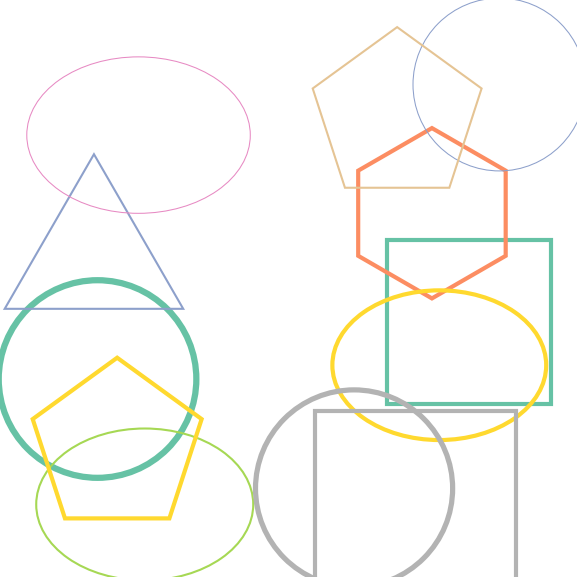[{"shape": "square", "thickness": 2, "radius": 0.71, "center": [0.812, 0.442]}, {"shape": "circle", "thickness": 3, "radius": 0.86, "center": [0.169, 0.343]}, {"shape": "hexagon", "thickness": 2, "radius": 0.74, "center": [0.748, 0.63]}, {"shape": "triangle", "thickness": 1, "radius": 0.89, "center": [0.163, 0.554]}, {"shape": "circle", "thickness": 0.5, "radius": 0.75, "center": [0.865, 0.853]}, {"shape": "oval", "thickness": 0.5, "radius": 0.97, "center": [0.24, 0.765]}, {"shape": "oval", "thickness": 1, "radius": 0.94, "center": [0.251, 0.126]}, {"shape": "oval", "thickness": 2, "radius": 0.93, "center": [0.761, 0.367]}, {"shape": "pentagon", "thickness": 2, "radius": 0.77, "center": [0.203, 0.226]}, {"shape": "pentagon", "thickness": 1, "radius": 0.77, "center": [0.688, 0.798]}, {"shape": "square", "thickness": 2, "radius": 0.87, "center": [0.72, 0.113]}, {"shape": "circle", "thickness": 2.5, "radius": 0.85, "center": [0.613, 0.153]}]